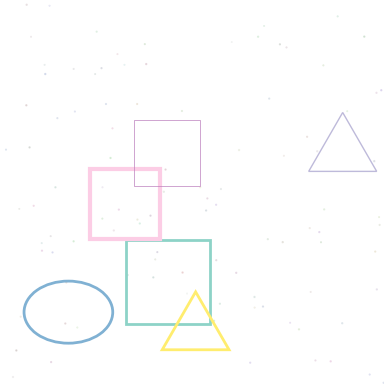[{"shape": "square", "thickness": 2, "radius": 0.55, "center": [0.436, 0.267]}, {"shape": "triangle", "thickness": 1, "radius": 0.51, "center": [0.89, 0.606]}, {"shape": "oval", "thickness": 2, "radius": 0.58, "center": [0.178, 0.189]}, {"shape": "square", "thickness": 3, "radius": 0.46, "center": [0.325, 0.47]}, {"shape": "square", "thickness": 0.5, "radius": 0.43, "center": [0.433, 0.602]}, {"shape": "triangle", "thickness": 2, "radius": 0.5, "center": [0.508, 0.142]}]